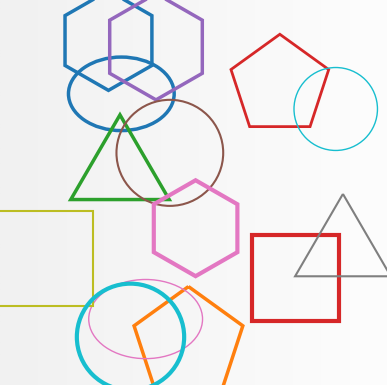[{"shape": "hexagon", "thickness": 2.5, "radius": 0.65, "center": [0.28, 0.895]}, {"shape": "oval", "thickness": 2.5, "radius": 0.68, "center": [0.313, 0.756]}, {"shape": "pentagon", "thickness": 2.5, "radius": 0.74, "center": [0.486, 0.108]}, {"shape": "triangle", "thickness": 2.5, "radius": 0.73, "center": [0.31, 0.555]}, {"shape": "square", "thickness": 3, "radius": 0.56, "center": [0.763, 0.279]}, {"shape": "pentagon", "thickness": 2, "radius": 0.66, "center": [0.722, 0.778]}, {"shape": "hexagon", "thickness": 2.5, "radius": 0.69, "center": [0.403, 0.879]}, {"shape": "circle", "thickness": 1.5, "radius": 0.69, "center": [0.438, 0.603]}, {"shape": "oval", "thickness": 1, "radius": 0.73, "center": [0.376, 0.171]}, {"shape": "hexagon", "thickness": 3, "radius": 0.62, "center": [0.505, 0.407]}, {"shape": "triangle", "thickness": 1.5, "radius": 0.71, "center": [0.885, 0.354]}, {"shape": "square", "thickness": 1.5, "radius": 0.61, "center": [0.117, 0.329]}, {"shape": "circle", "thickness": 3, "radius": 0.69, "center": [0.337, 0.125]}, {"shape": "circle", "thickness": 1, "radius": 0.54, "center": [0.866, 0.717]}]